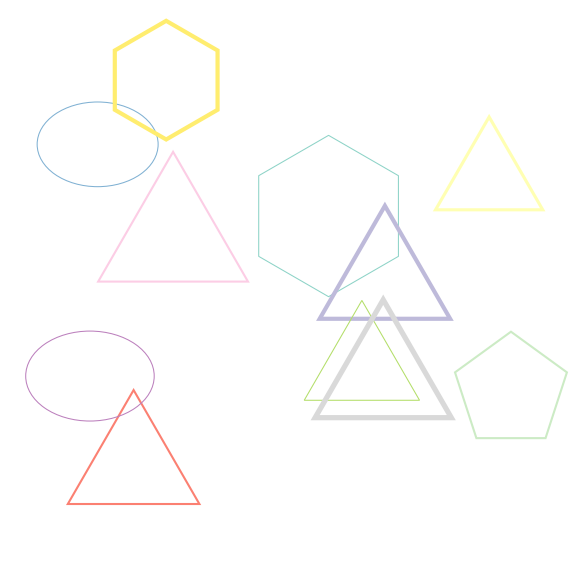[{"shape": "hexagon", "thickness": 0.5, "radius": 0.7, "center": [0.569, 0.625]}, {"shape": "triangle", "thickness": 1.5, "radius": 0.54, "center": [0.847, 0.689]}, {"shape": "triangle", "thickness": 2, "radius": 0.65, "center": [0.666, 0.512]}, {"shape": "triangle", "thickness": 1, "radius": 0.66, "center": [0.231, 0.192]}, {"shape": "oval", "thickness": 0.5, "radius": 0.52, "center": [0.169, 0.749]}, {"shape": "triangle", "thickness": 0.5, "radius": 0.58, "center": [0.627, 0.364]}, {"shape": "triangle", "thickness": 1, "radius": 0.75, "center": [0.3, 0.586]}, {"shape": "triangle", "thickness": 2.5, "radius": 0.68, "center": [0.664, 0.344]}, {"shape": "oval", "thickness": 0.5, "radius": 0.56, "center": [0.156, 0.348]}, {"shape": "pentagon", "thickness": 1, "radius": 0.51, "center": [0.885, 0.323]}, {"shape": "hexagon", "thickness": 2, "radius": 0.51, "center": [0.288, 0.86]}]